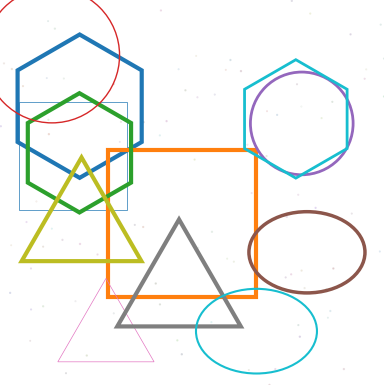[{"shape": "square", "thickness": 0.5, "radius": 0.7, "center": [0.19, 0.595]}, {"shape": "hexagon", "thickness": 3, "radius": 0.93, "center": [0.207, 0.724]}, {"shape": "square", "thickness": 3, "radius": 0.96, "center": [0.473, 0.42]}, {"shape": "hexagon", "thickness": 3, "radius": 0.77, "center": [0.206, 0.603]}, {"shape": "circle", "thickness": 1, "radius": 0.88, "center": [0.135, 0.856]}, {"shape": "circle", "thickness": 2, "radius": 0.67, "center": [0.784, 0.679]}, {"shape": "oval", "thickness": 2.5, "radius": 0.75, "center": [0.797, 0.345]}, {"shape": "triangle", "thickness": 0.5, "radius": 0.72, "center": [0.275, 0.132]}, {"shape": "triangle", "thickness": 3, "radius": 0.93, "center": [0.465, 0.245]}, {"shape": "triangle", "thickness": 3, "radius": 0.9, "center": [0.212, 0.411]}, {"shape": "hexagon", "thickness": 2, "radius": 0.77, "center": [0.768, 0.691]}, {"shape": "oval", "thickness": 1.5, "radius": 0.79, "center": [0.666, 0.14]}]